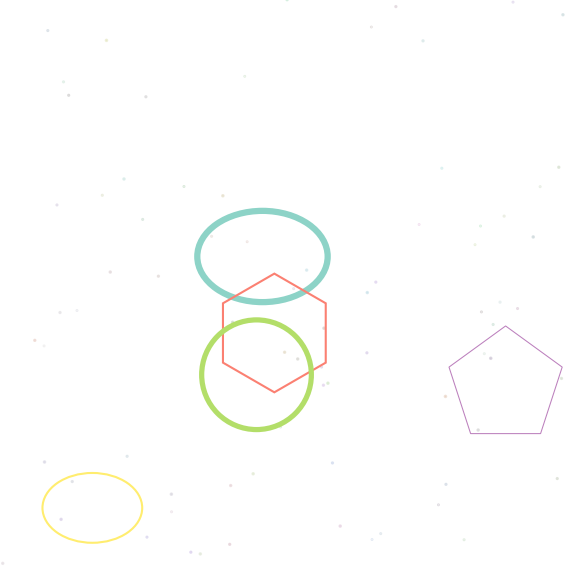[{"shape": "oval", "thickness": 3, "radius": 0.56, "center": [0.455, 0.555]}, {"shape": "hexagon", "thickness": 1, "radius": 0.51, "center": [0.475, 0.423]}, {"shape": "circle", "thickness": 2.5, "radius": 0.47, "center": [0.444, 0.35]}, {"shape": "pentagon", "thickness": 0.5, "radius": 0.52, "center": [0.875, 0.332]}, {"shape": "oval", "thickness": 1, "radius": 0.43, "center": [0.16, 0.12]}]